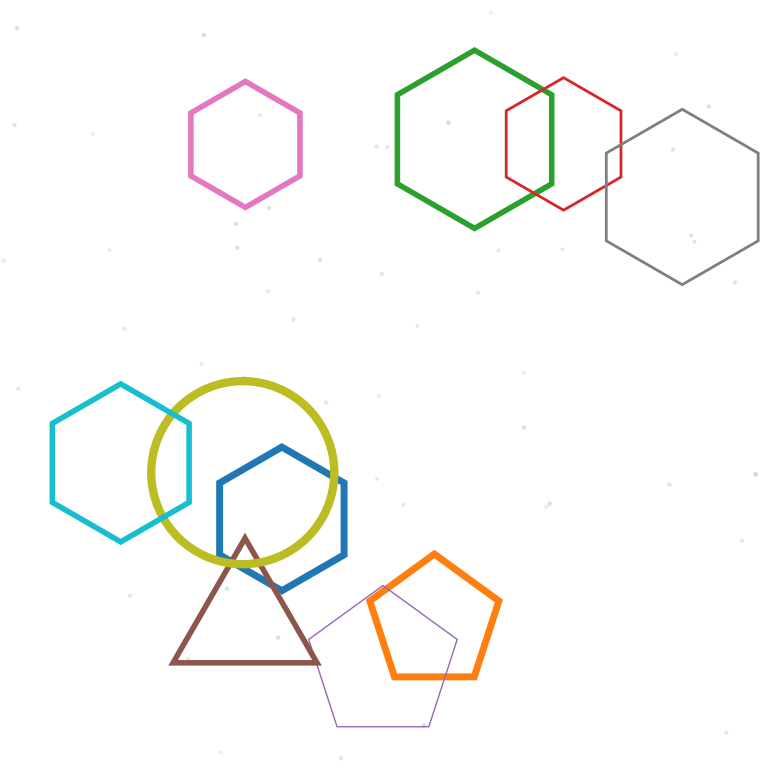[{"shape": "hexagon", "thickness": 2.5, "radius": 0.47, "center": [0.366, 0.326]}, {"shape": "pentagon", "thickness": 2.5, "radius": 0.44, "center": [0.564, 0.192]}, {"shape": "hexagon", "thickness": 2, "radius": 0.58, "center": [0.616, 0.819]}, {"shape": "hexagon", "thickness": 1, "radius": 0.43, "center": [0.732, 0.813]}, {"shape": "pentagon", "thickness": 0.5, "radius": 0.51, "center": [0.497, 0.138]}, {"shape": "triangle", "thickness": 2, "radius": 0.54, "center": [0.318, 0.193]}, {"shape": "hexagon", "thickness": 2, "radius": 0.41, "center": [0.319, 0.812]}, {"shape": "hexagon", "thickness": 1, "radius": 0.57, "center": [0.886, 0.744]}, {"shape": "circle", "thickness": 3, "radius": 0.59, "center": [0.315, 0.386]}, {"shape": "hexagon", "thickness": 2, "radius": 0.51, "center": [0.157, 0.399]}]